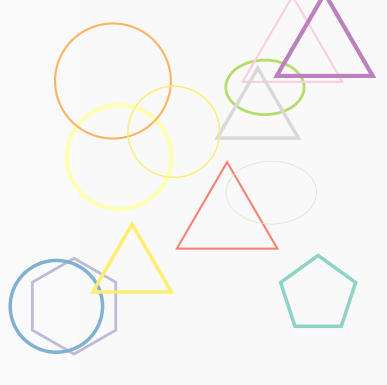[{"shape": "pentagon", "thickness": 2.5, "radius": 0.51, "center": [0.821, 0.235]}, {"shape": "circle", "thickness": 3, "radius": 0.68, "center": [0.307, 0.592]}, {"shape": "hexagon", "thickness": 2, "radius": 0.62, "center": [0.191, 0.205]}, {"shape": "triangle", "thickness": 1.5, "radius": 0.75, "center": [0.586, 0.429]}, {"shape": "circle", "thickness": 2.5, "radius": 0.6, "center": [0.145, 0.204]}, {"shape": "circle", "thickness": 1.5, "radius": 0.75, "center": [0.291, 0.79]}, {"shape": "oval", "thickness": 2, "radius": 0.51, "center": [0.684, 0.773]}, {"shape": "triangle", "thickness": 1.5, "radius": 0.74, "center": [0.755, 0.862]}, {"shape": "triangle", "thickness": 2.5, "radius": 0.6, "center": [0.665, 0.702]}, {"shape": "triangle", "thickness": 3, "radius": 0.72, "center": [0.838, 0.874]}, {"shape": "oval", "thickness": 0.5, "radius": 0.58, "center": [0.7, 0.5]}, {"shape": "circle", "thickness": 1, "radius": 0.59, "center": [0.448, 0.658]}, {"shape": "triangle", "thickness": 2.5, "radius": 0.59, "center": [0.341, 0.3]}]